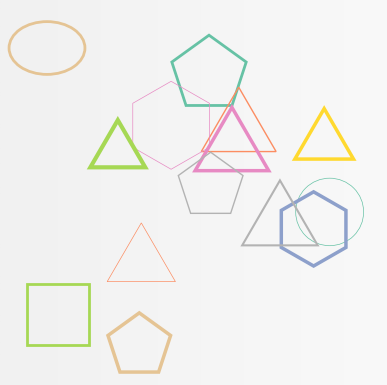[{"shape": "pentagon", "thickness": 2, "radius": 0.5, "center": [0.539, 0.808]}, {"shape": "circle", "thickness": 0.5, "radius": 0.44, "center": [0.851, 0.45]}, {"shape": "triangle", "thickness": 0.5, "radius": 0.51, "center": [0.365, 0.319]}, {"shape": "triangle", "thickness": 1, "radius": 0.56, "center": [0.616, 0.662]}, {"shape": "hexagon", "thickness": 2.5, "radius": 0.48, "center": [0.809, 0.405]}, {"shape": "hexagon", "thickness": 0.5, "radius": 0.57, "center": [0.442, 0.675]}, {"shape": "triangle", "thickness": 2.5, "radius": 0.55, "center": [0.598, 0.611]}, {"shape": "square", "thickness": 2, "radius": 0.4, "center": [0.149, 0.183]}, {"shape": "triangle", "thickness": 3, "radius": 0.41, "center": [0.304, 0.606]}, {"shape": "triangle", "thickness": 2.5, "radius": 0.44, "center": [0.837, 0.631]}, {"shape": "oval", "thickness": 2, "radius": 0.49, "center": [0.121, 0.875]}, {"shape": "pentagon", "thickness": 2.5, "radius": 0.42, "center": [0.359, 0.102]}, {"shape": "pentagon", "thickness": 1, "radius": 0.44, "center": [0.544, 0.517]}, {"shape": "triangle", "thickness": 1.5, "radius": 0.56, "center": [0.722, 0.419]}]